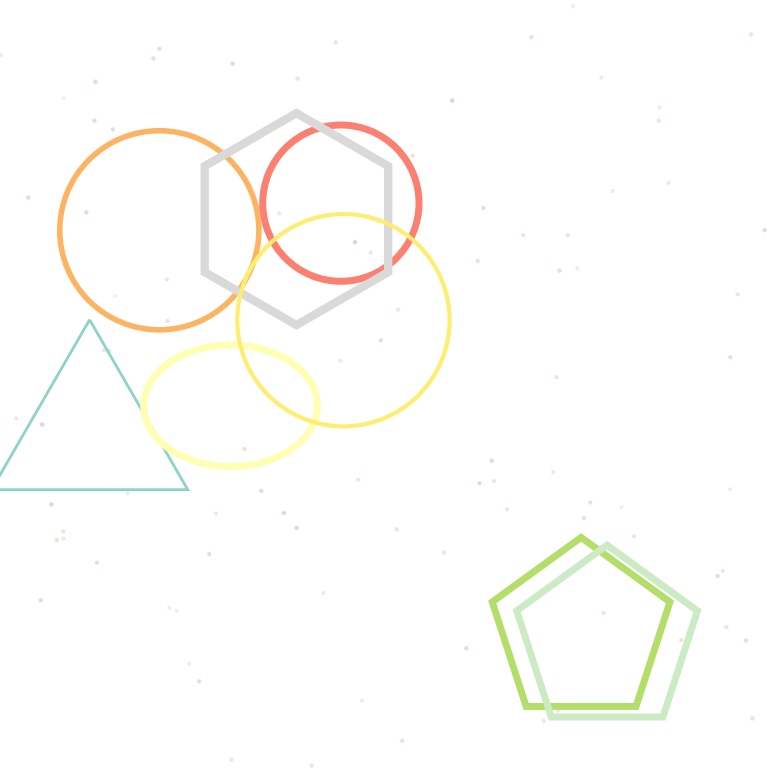[{"shape": "triangle", "thickness": 1, "radius": 0.74, "center": [0.116, 0.438]}, {"shape": "oval", "thickness": 2.5, "radius": 0.56, "center": [0.299, 0.473]}, {"shape": "circle", "thickness": 2.5, "radius": 0.51, "center": [0.443, 0.736]}, {"shape": "circle", "thickness": 2, "radius": 0.65, "center": [0.207, 0.701]}, {"shape": "pentagon", "thickness": 2.5, "radius": 0.61, "center": [0.755, 0.181]}, {"shape": "hexagon", "thickness": 3, "radius": 0.69, "center": [0.385, 0.715]}, {"shape": "pentagon", "thickness": 2.5, "radius": 0.62, "center": [0.788, 0.169]}, {"shape": "circle", "thickness": 1.5, "radius": 0.69, "center": [0.446, 0.584]}]